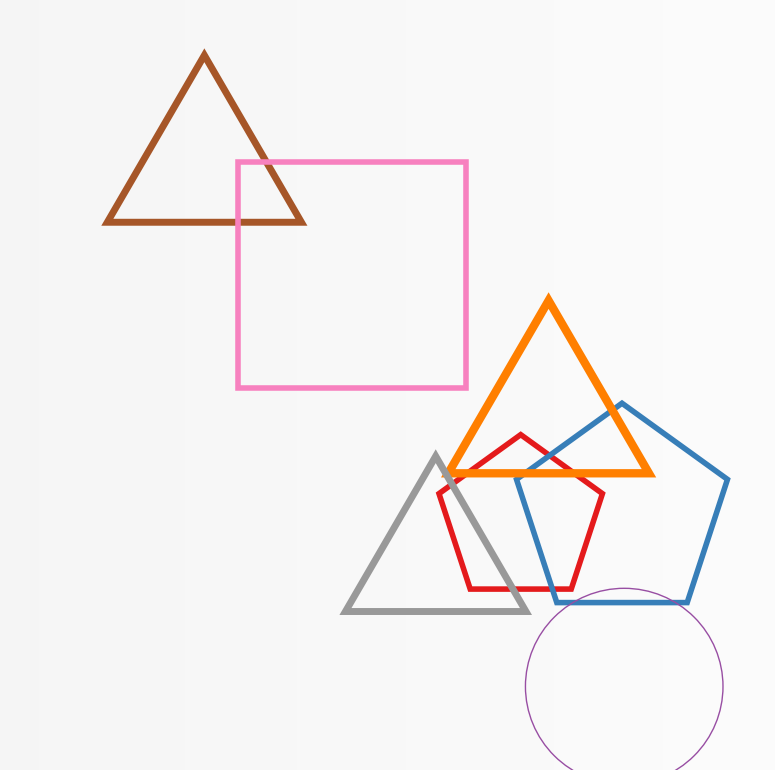[{"shape": "pentagon", "thickness": 2, "radius": 0.55, "center": [0.672, 0.325]}, {"shape": "pentagon", "thickness": 2, "radius": 0.72, "center": [0.803, 0.333]}, {"shape": "circle", "thickness": 0.5, "radius": 0.64, "center": [0.805, 0.109]}, {"shape": "triangle", "thickness": 3, "radius": 0.75, "center": [0.708, 0.46]}, {"shape": "triangle", "thickness": 2.5, "radius": 0.72, "center": [0.264, 0.784]}, {"shape": "square", "thickness": 2, "radius": 0.73, "center": [0.454, 0.643]}, {"shape": "triangle", "thickness": 2.5, "radius": 0.67, "center": [0.562, 0.273]}]